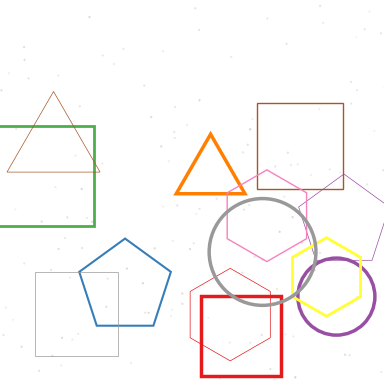[{"shape": "hexagon", "thickness": 0.5, "radius": 0.6, "center": [0.598, 0.183]}, {"shape": "square", "thickness": 2.5, "radius": 0.52, "center": [0.627, 0.127]}, {"shape": "pentagon", "thickness": 1.5, "radius": 0.63, "center": [0.325, 0.255]}, {"shape": "square", "thickness": 2, "radius": 0.65, "center": [0.114, 0.542]}, {"shape": "circle", "thickness": 2.5, "radius": 0.5, "center": [0.874, 0.23]}, {"shape": "pentagon", "thickness": 0.5, "radius": 0.62, "center": [0.893, 0.424]}, {"shape": "triangle", "thickness": 2.5, "radius": 0.52, "center": [0.547, 0.548]}, {"shape": "hexagon", "thickness": 2, "radius": 0.51, "center": [0.848, 0.281]}, {"shape": "square", "thickness": 1, "radius": 0.56, "center": [0.78, 0.62]}, {"shape": "triangle", "thickness": 0.5, "radius": 0.7, "center": [0.139, 0.623]}, {"shape": "hexagon", "thickness": 1, "radius": 0.6, "center": [0.693, 0.44]}, {"shape": "square", "thickness": 0.5, "radius": 0.55, "center": [0.199, 0.185]}, {"shape": "circle", "thickness": 2.5, "radius": 0.69, "center": [0.682, 0.346]}]